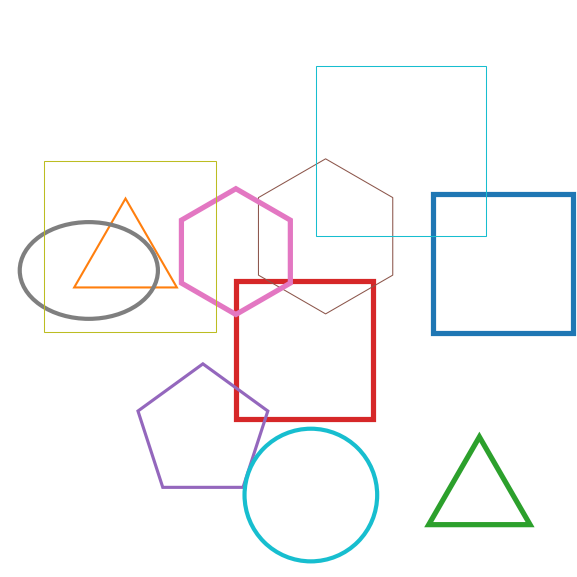[{"shape": "square", "thickness": 2.5, "radius": 0.6, "center": [0.871, 0.543]}, {"shape": "triangle", "thickness": 1, "radius": 0.51, "center": [0.217, 0.553]}, {"shape": "triangle", "thickness": 2.5, "radius": 0.51, "center": [0.83, 0.141]}, {"shape": "square", "thickness": 2.5, "radius": 0.59, "center": [0.527, 0.393]}, {"shape": "pentagon", "thickness": 1.5, "radius": 0.59, "center": [0.351, 0.251]}, {"shape": "hexagon", "thickness": 0.5, "radius": 0.67, "center": [0.564, 0.59]}, {"shape": "hexagon", "thickness": 2.5, "radius": 0.54, "center": [0.408, 0.563]}, {"shape": "oval", "thickness": 2, "radius": 0.6, "center": [0.154, 0.531]}, {"shape": "square", "thickness": 0.5, "radius": 0.74, "center": [0.225, 0.573]}, {"shape": "circle", "thickness": 2, "radius": 0.57, "center": [0.538, 0.142]}, {"shape": "square", "thickness": 0.5, "radius": 0.74, "center": [0.695, 0.737]}]